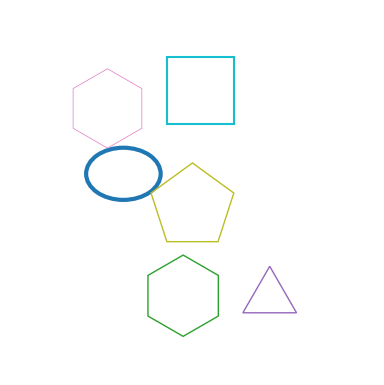[{"shape": "oval", "thickness": 3, "radius": 0.48, "center": [0.321, 0.549]}, {"shape": "hexagon", "thickness": 1, "radius": 0.53, "center": [0.476, 0.232]}, {"shape": "triangle", "thickness": 1, "radius": 0.4, "center": [0.701, 0.228]}, {"shape": "hexagon", "thickness": 0.5, "radius": 0.52, "center": [0.279, 0.718]}, {"shape": "pentagon", "thickness": 1, "radius": 0.57, "center": [0.5, 0.464]}, {"shape": "square", "thickness": 1.5, "radius": 0.43, "center": [0.521, 0.765]}]